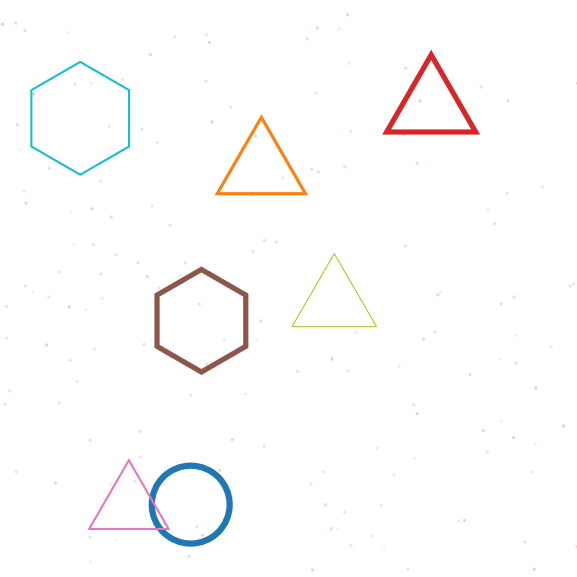[{"shape": "circle", "thickness": 3, "radius": 0.34, "center": [0.33, 0.125]}, {"shape": "triangle", "thickness": 1.5, "radius": 0.44, "center": [0.453, 0.708]}, {"shape": "triangle", "thickness": 2.5, "radius": 0.45, "center": [0.747, 0.815]}, {"shape": "hexagon", "thickness": 2.5, "radius": 0.44, "center": [0.349, 0.444]}, {"shape": "triangle", "thickness": 1, "radius": 0.4, "center": [0.223, 0.123]}, {"shape": "triangle", "thickness": 0.5, "radius": 0.42, "center": [0.579, 0.476]}, {"shape": "hexagon", "thickness": 1, "radius": 0.49, "center": [0.139, 0.794]}]